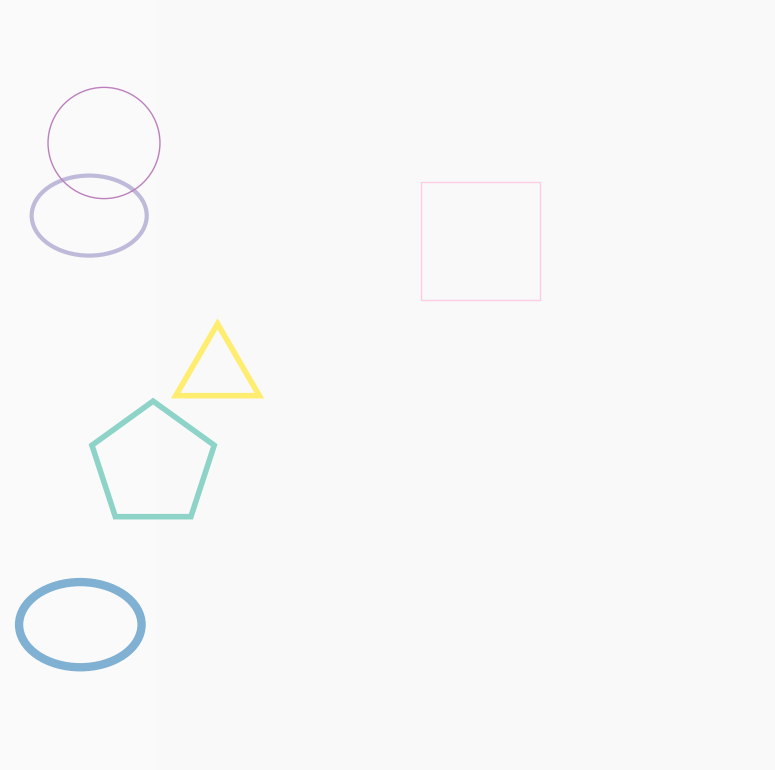[{"shape": "pentagon", "thickness": 2, "radius": 0.41, "center": [0.198, 0.396]}, {"shape": "oval", "thickness": 1.5, "radius": 0.37, "center": [0.115, 0.72]}, {"shape": "oval", "thickness": 3, "radius": 0.4, "center": [0.104, 0.189]}, {"shape": "square", "thickness": 0.5, "radius": 0.38, "center": [0.62, 0.686]}, {"shape": "circle", "thickness": 0.5, "radius": 0.36, "center": [0.134, 0.814]}, {"shape": "triangle", "thickness": 2, "radius": 0.31, "center": [0.281, 0.517]}]